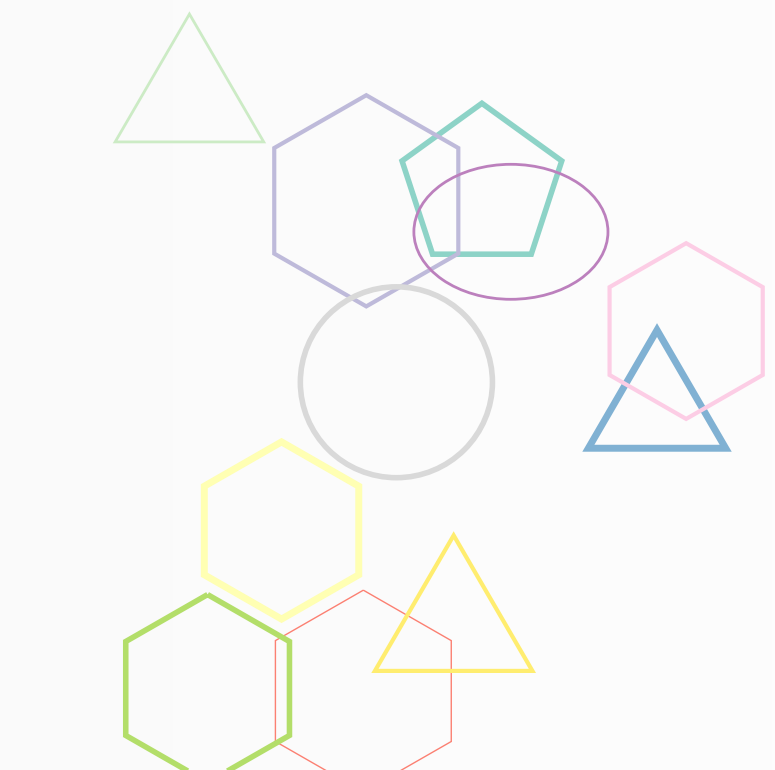[{"shape": "pentagon", "thickness": 2, "radius": 0.54, "center": [0.622, 0.758]}, {"shape": "hexagon", "thickness": 2.5, "radius": 0.58, "center": [0.363, 0.311]}, {"shape": "hexagon", "thickness": 1.5, "radius": 0.69, "center": [0.473, 0.739]}, {"shape": "hexagon", "thickness": 0.5, "radius": 0.66, "center": [0.469, 0.103]}, {"shape": "triangle", "thickness": 2.5, "radius": 0.51, "center": [0.848, 0.469]}, {"shape": "hexagon", "thickness": 2, "radius": 0.61, "center": [0.268, 0.106]}, {"shape": "hexagon", "thickness": 1.5, "radius": 0.57, "center": [0.885, 0.57]}, {"shape": "circle", "thickness": 2, "radius": 0.62, "center": [0.511, 0.504]}, {"shape": "oval", "thickness": 1, "radius": 0.63, "center": [0.659, 0.699]}, {"shape": "triangle", "thickness": 1, "radius": 0.55, "center": [0.244, 0.871]}, {"shape": "triangle", "thickness": 1.5, "radius": 0.59, "center": [0.585, 0.187]}]